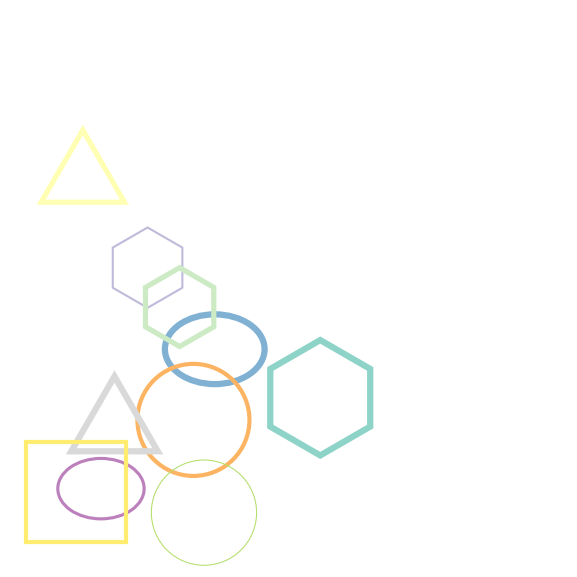[{"shape": "hexagon", "thickness": 3, "radius": 0.5, "center": [0.555, 0.31]}, {"shape": "triangle", "thickness": 2.5, "radius": 0.42, "center": [0.143, 0.691]}, {"shape": "hexagon", "thickness": 1, "radius": 0.35, "center": [0.256, 0.536]}, {"shape": "oval", "thickness": 3, "radius": 0.43, "center": [0.372, 0.394]}, {"shape": "circle", "thickness": 2, "radius": 0.49, "center": [0.335, 0.272]}, {"shape": "circle", "thickness": 0.5, "radius": 0.46, "center": [0.353, 0.111]}, {"shape": "triangle", "thickness": 3, "radius": 0.43, "center": [0.198, 0.261]}, {"shape": "oval", "thickness": 1.5, "radius": 0.37, "center": [0.175, 0.153]}, {"shape": "hexagon", "thickness": 2.5, "radius": 0.34, "center": [0.311, 0.467]}, {"shape": "square", "thickness": 2, "radius": 0.43, "center": [0.132, 0.147]}]